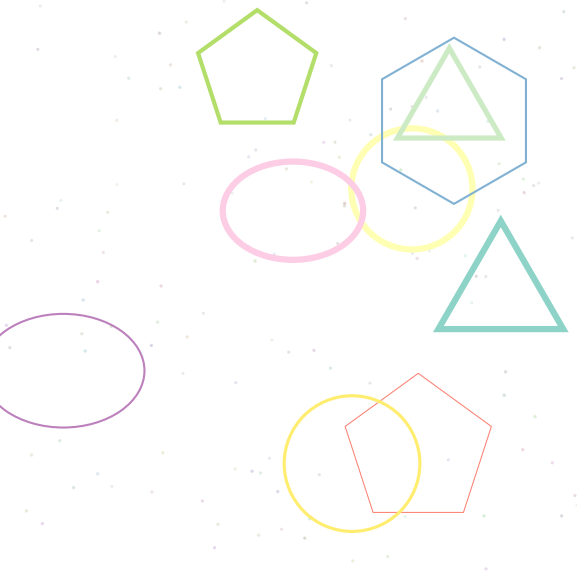[{"shape": "triangle", "thickness": 3, "radius": 0.62, "center": [0.867, 0.492]}, {"shape": "circle", "thickness": 3, "radius": 0.52, "center": [0.713, 0.672]}, {"shape": "pentagon", "thickness": 0.5, "radius": 0.67, "center": [0.724, 0.22]}, {"shape": "hexagon", "thickness": 1, "radius": 0.72, "center": [0.786, 0.79]}, {"shape": "pentagon", "thickness": 2, "radius": 0.54, "center": [0.445, 0.874]}, {"shape": "oval", "thickness": 3, "radius": 0.61, "center": [0.507, 0.634]}, {"shape": "oval", "thickness": 1, "radius": 0.7, "center": [0.11, 0.357]}, {"shape": "triangle", "thickness": 2.5, "radius": 0.52, "center": [0.778, 0.812]}, {"shape": "circle", "thickness": 1.5, "radius": 0.59, "center": [0.61, 0.196]}]